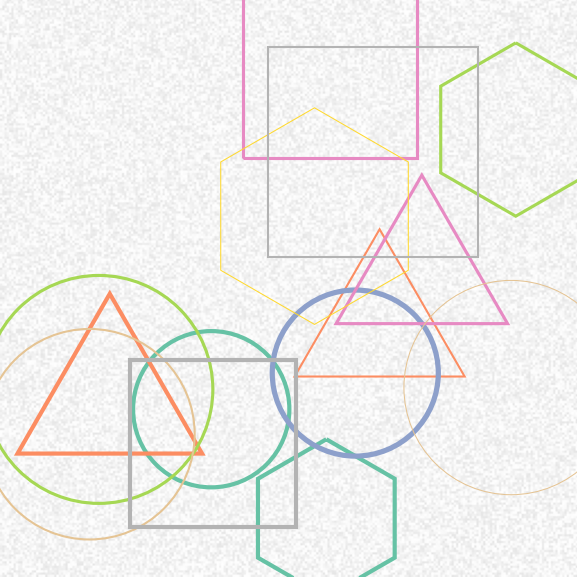[{"shape": "circle", "thickness": 2, "radius": 0.68, "center": [0.366, 0.291]}, {"shape": "hexagon", "thickness": 2, "radius": 0.68, "center": [0.565, 0.102]}, {"shape": "triangle", "thickness": 2, "radius": 0.92, "center": [0.19, 0.306]}, {"shape": "triangle", "thickness": 1, "radius": 0.85, "center": [0.657, 0.432]}, {"shape": "circle", "thickness": 2.5, "radius": 0.72, "center": [0.615, 0.353]}, {"shape": "triangle", "thickness": 1.5, "radius": 0.86, "center": [0.73, 0.524]}, {"shape": "square", "thickness": 1.5, "radius": 0.75, "center": [0.571, 0.876]}, {"shape": "hexagon", "thickness": 1.5, "radius": 0.75, "center": [0.893, 0.775]}, {"shape": "circle", "thickness": 1.5, "radius": 0.99, "center": [0.171, 0.325]}, {"shape": "hexagon", "thickness": 0.5, "radius": 0.94, "center": [0.545, 0.625]}, {"shape": "circle", "thickness": 1, "radius": 0.91, "center": [0.155, 0.247]}, {"shape": "circle", "thickness": 0.5, "radius": 0.93, "center": [0.885, 0.328]}, {"shape": "square", "thickness": 2, "radius": 0.72, "center": [0.369, 0.231]}, {"shape": "square", "thickness": 1, "radius": 0.91, "center": [0.646, 0.736]}]